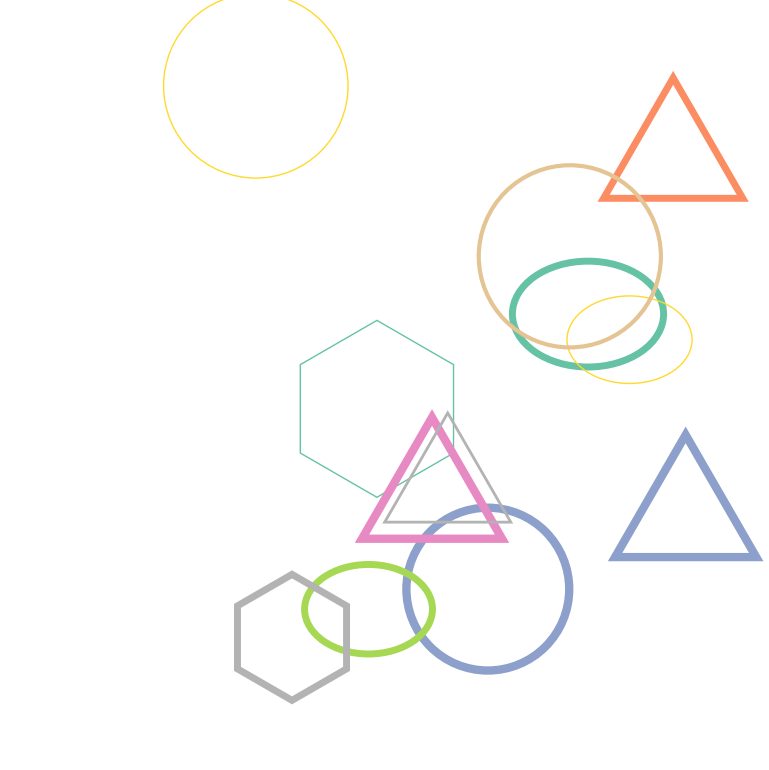[{"shape": "oval", "thickness": 2.5, "radius": 0.49, "center": [0.764, 0.592]}, {"shape": "hexagon", "thickness": 0.5, "radius": 0.57, "center": [0.49, 0.469]}, {"shape": "triangle", "thickness": 2.5, "radius": 0.52, "center": [0.874, 0.795]}, {"shape": "triangle", "thickness": 3, "radius": 0.53, "center": [0.89, 0.329]}, {"shape": "circle", "thickness": 3, "radius": 0.53, "center": [0.634, 0.235]}, {"shape": "triangle", "thickness": 3, "radius": 0.53, "center": [0.561, 0.353]}, {"shape": "oval", "thickness": 2.5, "radius": 0.42, "center": [0.479, 0.209]}, {"shape": "oval", "thickness": 0.5, "radius": 0.41, "center": [0.818, 0.559]}, {"shape": "circle", "thickness": 0.5, "radius": 0.6, "center": [0.332, 0.889]}, {"shape": "circle", "thickness": 1.5, "radius": 0.59, "center": [0.74, 0.667]}, {"shape": "triangle", "thickness": 1, "radius": 0.47, "center": [0.581, 0.369]}, {"shape": "hexagon", "thickness": 2.5, "radius": 0.41, "center": [0.379, 0.172]}]